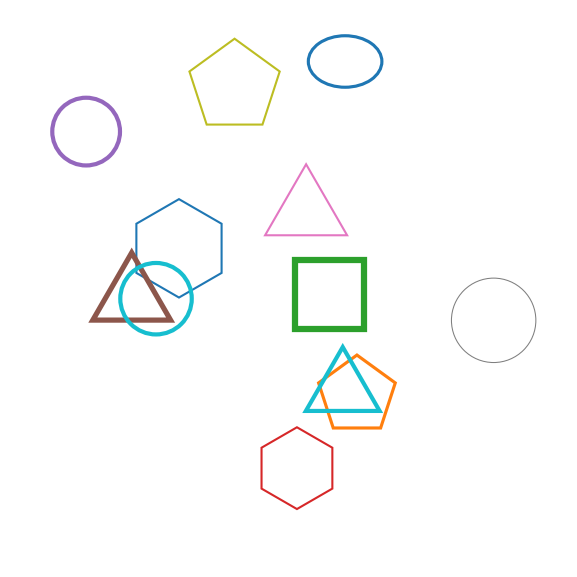[{"shape": "hexagon", "thickness": 1, "radius": 0.43, "center": [0.31, 0.569]}, {"shape": "oval", "thickness": 1.5, "radius": 0.32, "center": [0.598, 0.893]}, {"shape": "pentagon", "thickness": 1.5, "radius": 0.35, "center": [0.618, 0.315]}, {"shape": "square", "thickness": 3, "radius": 0.3, "center": [0.571, 0.489]}, {"shape": "hexagon", "thickness": 1, "radius": 0.35, "center": [0.514, 0.188]}, {"shape": "circle", "thickness": 2, "radius": 0.29, "center": [0.149, 0.771]}, {"shape": "triangle", "thickness": 2.5, "radius": 0.39, "center": [0.228, 0.484]}, {"shape": "triangle", "thickness": 1, "radius": 0.41, "center": [0.53, 0.633]}, {"shape": "circle", "thickness": 0.5, "radius": 0.37, "center": [0.855, 0.444]}, {"shape": "pentagon", "thickness": 1, "radius": 0.41, "center": [0.406, 0.85]}, {"shape": "circle", "thickness": 2, "radius": 0.31, "center": [0.27, 0.482]}, {"shape": "triangle", "thickness": 2, "radius": 0.37, "center": [0.593, 0.324]}]